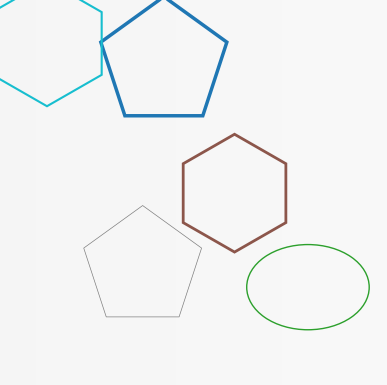[{"shape": "pentagon", "thickness": 2.5, "radius": 0.85, "center": [0.423, 0.838]}, {"shape": "oval", "thickness": 1, "radius": 0.79, "center": [0.795, 0.254]}, {"shape": "hexagon", "thickness": 2, "radius": 0.76, "center": [0.605, 0.498]}, {"shape": "pentagon", "thickness": 0.5, "radius": 0.8, "center": [0.368, 0.306]}, {"shape": "hexagon", "thickness": 1.5, "radius": 0.81, "center": [0.121, 0.887]}]